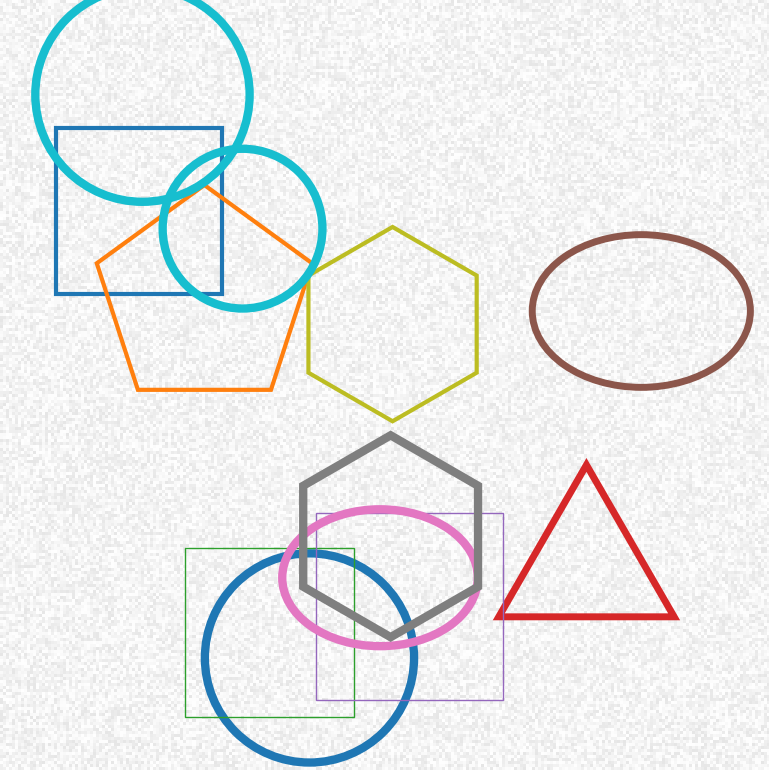[{"shape": "circle", "thickness": 3, "radius": 0.68, "center": [0.402, 0.146]}, {"shape": "square", "thickness": 1.5, "radius": 0.54, "center": [0.18, 0.726]}, {"shape": "pentagon", "thickness": 1.5, "radius": 0.74, "center": [0.265, 0.613]}, {"shape": "square", "thickness": 0.5, "radius": 0.55, "center": [0.35, 0.179]}, {"shape": "triangle", "thickness": 2.5, "radius": 0.66, "center": [0.762, 0.265]}, {"shape": "square", "thickness": 0.5, "radius": 0.61, "center": [0.532, 0.212]}, {"shape": "oval", "thickness": 2.5, "radius": 0.71, "center": [0.833, 0.596]}, {"shape": "oval", "thickness": 3, "radius": 0.63, "center": [0.494, 0.25]}, {"shape": "hexagon", "thickness": 3, "radius": 0.66, "center": [0.507, 0.304]}, {"shape": "hexagon", "thickness": 1.5, "radius": 0.63, "center": [0.51, 0.579]}, {"shape": "circle", "thickness": 3, "radius": 0.7, "center": [0.185, 0.877]}, {"shape": "circle", "thickness": 3, "radius": 0.52, "center": [0.315, 0.703]}]